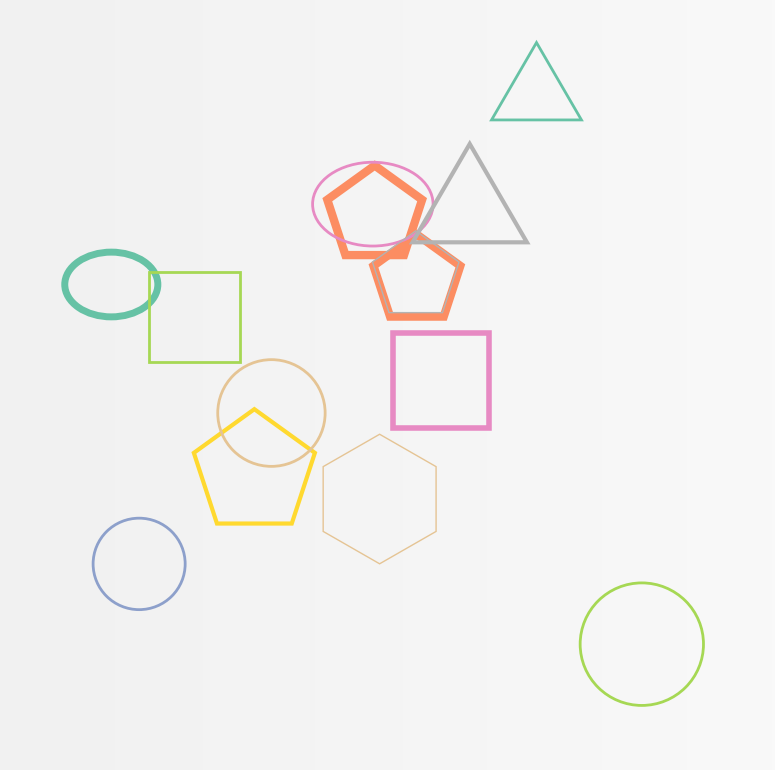[{"shape": "triangle", "thickness": 1, "radius": 0.33, "center": [0.692, 0.878]}, {"shape": "oval", "thickness": 2.5, "radius": 0.3, "center": [0.144, 0.631]}, {"shape": "pentagon", "thickness": 3, "radius": 0.29, "center": [0.538, 0.637]}, {"shape": "pentagon", "thickness": 3, "radius": 0.32, "center": [0.483, 0.721]}, {"shape": "circle", "thickness": 1, "radius": 0.3, "center": [0.18, 0.268]}, {"shape": "oval", "thickness": 1, "radius": 0.39, "center": [0.481, 0.735]}, {"shape": "square", "thickness": 2, "radius": 0.31, "center": [0.569, 0.506]}, {"shape": "circle", "thickness": 1, "radius": 0.4, "center": [0.828, 0.163]}, {"shape": "square", "thickness": 1, "radius": 0.29, "center": [0.251, 0.589]}, {"shape": "pentagon", "thickness": 1.5, "radius": 0.41, "center": [0.328, 0.387]}, {"shape": "hexagon", "thickness": 0.5, "radius": 0.42, "center": [0.49, 0.352]}, {"shape": "circle", "thickness": 1, "radius": 0.35, "center": [0.35, 0.464]}, {"shape": "pentagon", "thickness": 0.5, "radius": 0.29, "center": [0.536, 0.641]}, {"shape": "triangle", "thickness": 1.5, "radius": 0.43, "center": [0.606, 0.728]}]